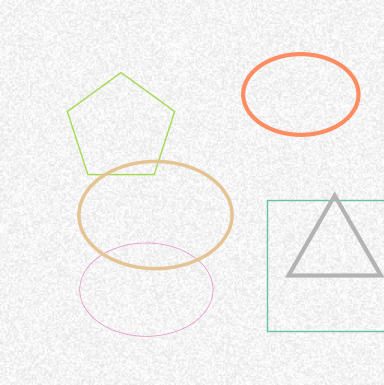[{"shape": "square", "thickness": 1, "radius": 0.85, "center": [0.865, 0.31]}, {"shape": "oval", "thickness": 3, "radius": 0.75, "center": [0.781, 0.755]}, {"shape": "oval", "thickness": 0.5, "radius": 0.87, "center": [0.38, 0.248]}, {"shape": "pentagon", "thickness": 1, "radius": 0.73, "center": [0.314, 0.665]}, {"shape": "oval", "thickness": 2.5, "radius": 0.99, "center": [0.404, 0.441]}, {"shape": "triangle", "thickness": 3, "radius": 0.69, "center": [0.869, 0.354]}]